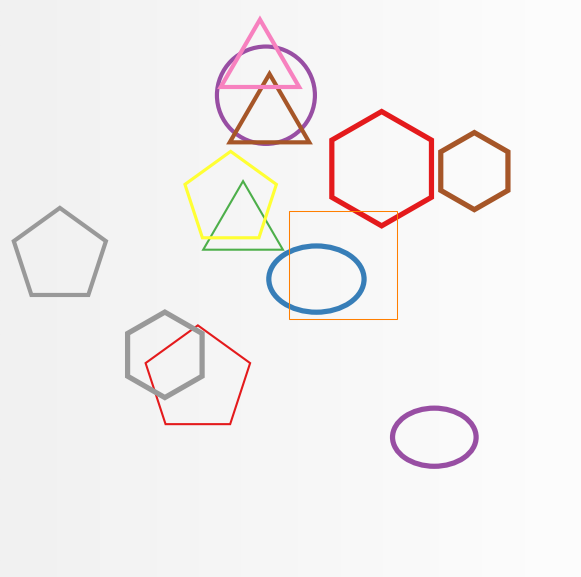[{"shape": "hexagon", "thickness": 2.5, "radius": 0.49, "center": [0.657, 0.707]}, {"shape": "pentagon", "thickness": 1, "radius": 0.47, "center": [0.34, 0.341]}, {"shape": "oval", "thickness": 2.5, "radius": 0.41, "center": [0.544, 0.516]}, {"shape": "triangle", "thickness": 1, "radius": 0.4, "center": [0.418, 0.606]}, {"shape": "circle", "thickness": 2, "radius": 0.42, "center": [0.458, 0.834]}, {"shape": "oval", "thickness": 2.5, "radius": 0.36, "center": [0.747, 0.242]}, {"shape": "square", "thickness": 0.5, "radius": 0.47, "center": [0.59, 0.54]}, {"shape": "pentagon", "thickness": 1.5, "radius": 0.41, "center": [0.397, 0.654]}, {"shape": "triangle", "thickness": 2, "radius": 0.39, "center": [0.464, 0.792]}, {"shape": "hexagon", "thickness": 2.5, "radius": 0.33, "center": [0.816, 0.703]}, {"shape": "triangle", "thickness": 2, "radius": 0.39, "center": [0.447, 0.887]}, {"shape": "hexagon", "thickness": 2.5, "radius": 0.37, "center": [0.284, 0.385]}, {"shape": "pentagon", "thickness": 2, "radius": 0.42, "center": [0.103, 0.556]}]